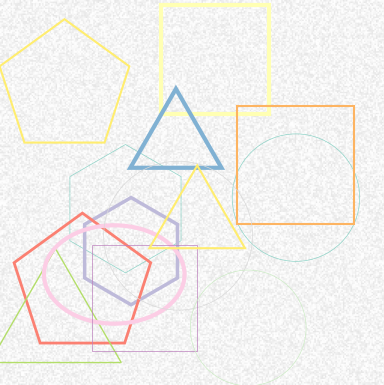[{"shape": "circle", "thickness": 0.5, "radius": 0.83, "center": [0.769, 0.487]}, {"shape": "hexagon", "thickness": 0.5, "radius": 0.83, "center": [0.326, 0.458]}, {"shape": "square", "thickness": 3, "radius": 0.71, "center": [0.558, 0.846]}, {"shape": "hexagon", "thickness": 2.5, "radius": 0.7, "center": [0.34, 0.348]}, {"shape": "pentagon", "thickness": 2, "radius": 0.93, "center": [0.214, 0.26]}, {"shape": "triangle", "thickness": 3, "radius": 0.68, "center": [0.457, 0.633]}, {"shape": "square", "thickness": 1.5, "radius": 0.76, "center": [0.767, 0.571]}, {"shape": "triangle", "thickness": 1, "radius": 0.99, "center": [0.144, 0.157]}, {"shape": "oval", "thickness": 3, "radius": 0.91, "center": [0.297, 0.287]}, {"shape": "circle", "thickness": 0.5, "radius": 0.97, "center": [0.463, 0.388]}, {"shape": "square", "thickness": 0.5, "radius": 0.69, "center": [0.376, 0.225]}, {"shape": "circle", "thickness": 0.5, "radius": 0.75, "center": [0.645, 0.148]}, {"shape": "triangle", "thickness": 1.5, "radius": 0.72, "center": [0.512, 0.427]}, {"shape": "pentagon", "thickness": 1.5, "radius": 0.89, "center": [0.168, 0.773]}]